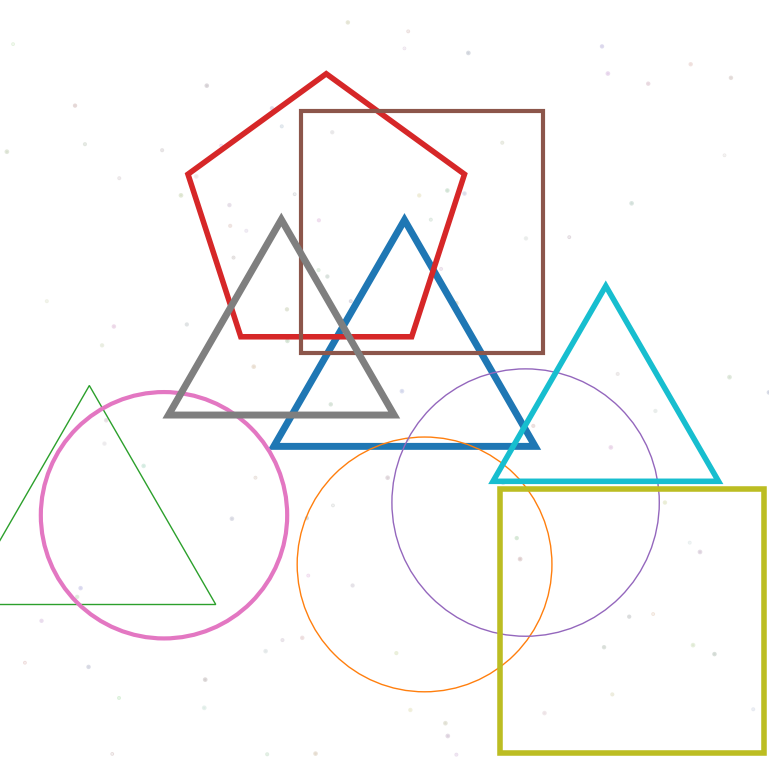[{"shape": "triangle", "thickness": 2.5, "radius": 0.98, "center": [0.525, 0.518]}, {"shape": "circle", "thickness": 0.5, "radius": 0.83, "center": [0.551, 0.267]}, {"shape": "triangle", "thickness": 0.5, "radius": 0.95, "center": [0.116, 0.31]}, {"shape": "pentagon", "thickness": 2, "radius": 0.94, "center": [0.424, 0.715]}, {"shape": "circle", "thickness": 0.5, "radius": 0.87, "center": [0.683, 0.347]}, {"shape": "square", "thickness": 1.5, "radius": 0.79, "center": [0.548, 0.698]}, {"shape": "circle", "thickness": 1.5, "radius": 0.8, "center": [0.213, 0.331]}, {"shape": "triangle", "thickness": 2.5, "radius": 0.85, "center": [0.365, 0.546]}, {"shape": "square", "thickness": 2, "radius": 0.86, "center": [0.821, 0.194]}, {"shape": "triangle", "thickness": 2, "radius": 0.85, "center": [0.787, 0.459]}]